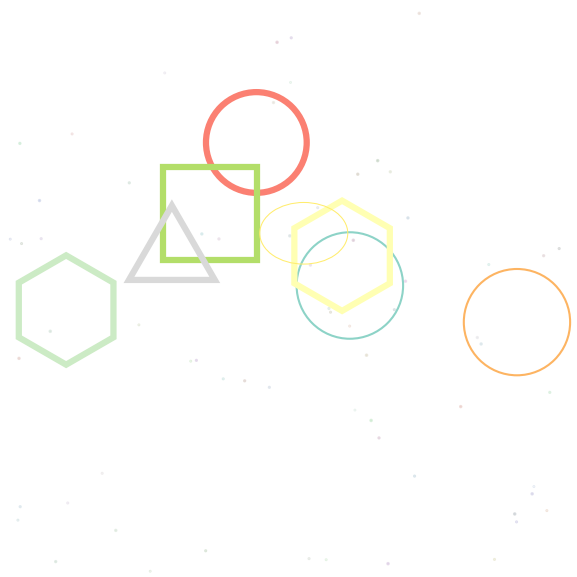[{"shape": "circle", "thickness": 1, "radius": 0.46, "center": [0.606, 0.505]}, {"shape": "hexagon", "thickness": 3, "radius": 0.48, "center": [0.592, 0.556]}, {"shape": "circle", "thickness": 3, "radius": 0.44, "center": [0.444, 0.752]}, {"shape": "circle", "thickness": 1, "radius": 0.46, "center": [0.895, 0.441]}, {"shape": "square", "thickness": 3, "radius": 0.4, "center": [0.364, 0.629]}, {"shape": "triangle", "thickness": 3, "radius": 0.43, "center": [0.298, 0.557]}, {"shape": "hexagon", "thickness": 3, "radius": 0.47, "center": [0.115, 0.462]}, {"shape": "oval", "thickness": 0.5, "radius": 0.38, "center": [0.526, 0.595]}]